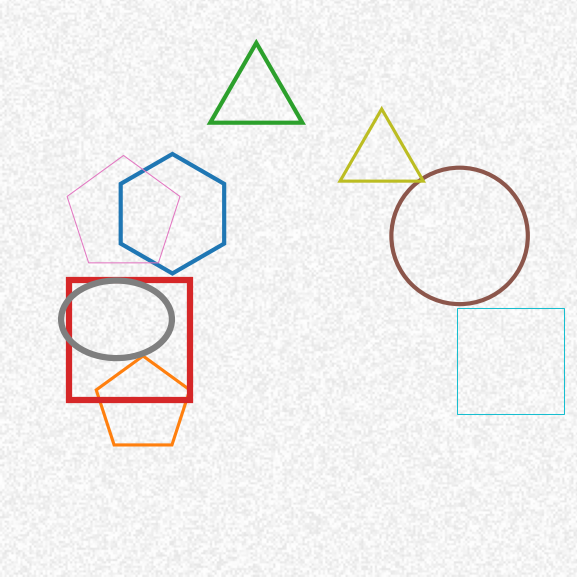[{"shape": "hexagon", "thickness": 2, "radius": 0.52, "center": [0.299, 0.629]}, {"shape": "pentagon", "thickness": 1.5, "radius": 0.43, "center": [0.248, 0.298]}, {"shape": "triangle", "thickness": 2, "radius": 0.46, "center": [0.444, 0.833]}, {"shape": "square", "thickness": 3, "radius": 0.52, "center": [0.224, 0.41]}, {"shape": "circle", "thickness": 2, "radius": 0.59, "center": [0.796, 0.591]}, {"shape": "pentagon", "thickness": 0.5, "radius": 0.51, "center": [0.214, 0.627]}, {"shape": "oval", "thickness": 3, "radius": 0.48, "center": [0.202, 0.446]}, {"shape": "triangle", "thickness": 1.5, "radius": 0.42, "center": [0.661, 0.727]}, {"shape": "square", "thickness": 0.5, "radius": 0.46, "center": [0.884, 0.375]}]